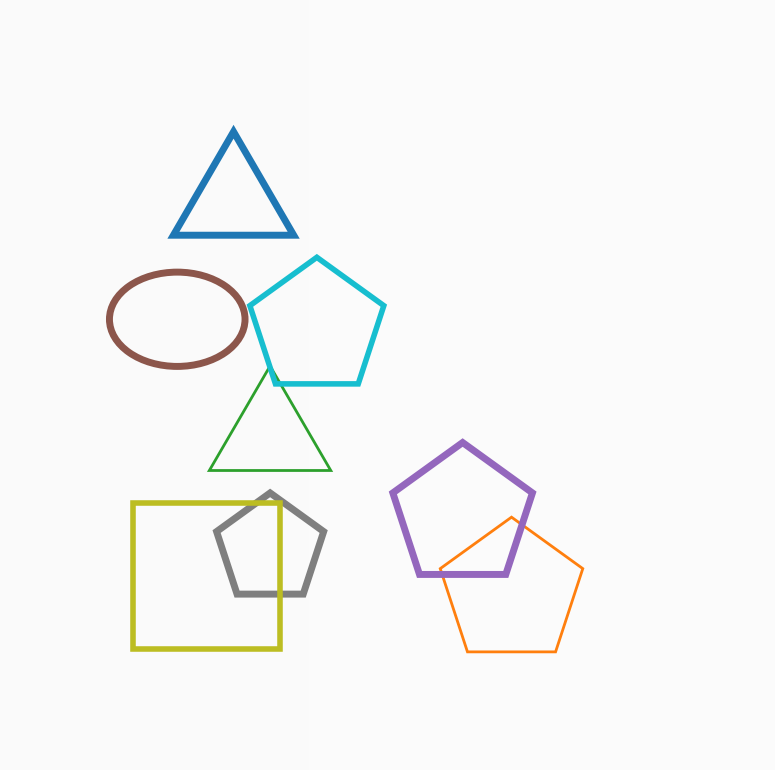[{"shape": "triangle", "thickness": 2.5, "radius": 0.45, "center": [0.301, 0.739]}, {"shape": "pentagon", "thickness": 1, "radius": 0.48, "center": [0.66, 0.232]}, {"shape": "triangle", "thickness": 1, "radius": 0.45, "center": [0.348, 0.434]}, {"shape": "pentagon", "thickness": 2.5, "radius": 0.47, "center": [0.597, 0.331]}, {"shape": "oval", "thickness": 2.5, "radius": 0.44, "center": [0.229, 0.585]}, {"shape": "pentagon", "thickness": 2.5, "radius": 0.36, "center": [0.349, 0.287]}, {"shape": "square", "thickness": 2, "radius": 0.47, "center": [0.267, 0.252]}, {"shape": "pentagon", "thickness": 2, "radius": 0.45, "center": [0.409, 0.575]}]